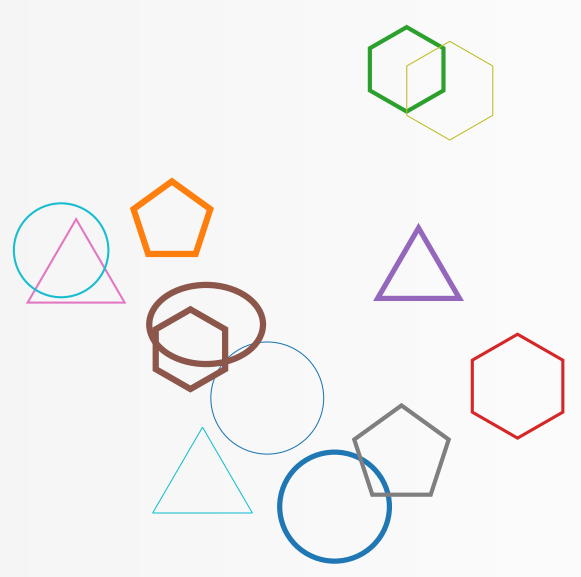[{"shape": "circle", "thickness": 2.5, "radius": 0.47, "center": [0.576, 0.122]}, {"shape": "circle", "thickness": 0.5, "radius": 0.49, "center": [0.46, 0.31]}, {"shape": "pentagon", "thickness": 3, "radius": 0.35, "center": [0.296, 0.616]}, {"shape": "hexagon", "thickness": 2, "radius": 0.37, "center": [0.7, 0.879]}, {"shape": "hexagon", "thickness": 1.5, "radius": 0.45, "center": [0.89, 0.33]}, {"shape": "triangle", "thickness": 2.5, "radius": 0.41, "center": [0.72, 0.523]}, {"shape": "hexagon", "thickness": 3, "radius": 0.34, "center": [0.328, 0.394]}, {"shape": "oval", "thickness": 3, "radius": 0.49, "center": [0.355, 0.437]}, {"shape": "triangle", "thickness": 1, "radius": 0.48, "center": [0.131, 0.523]}, {"shape": "pentagon", "thickness": 2, "radius": 0.43, "center": [0.691, 0.212]}, {"shape": "hexagon", "thickness": 0.5, "radius": 0.43, "center": [0.774, 0.842]}, {"shape": "triangle", "thickness": 0.5, "radius": 0.5, "center": [0.348, 0.16]}, {"shape": "circle", "thickness": 1, "radius": 0.41, "center": [0.105, 0.566]}]